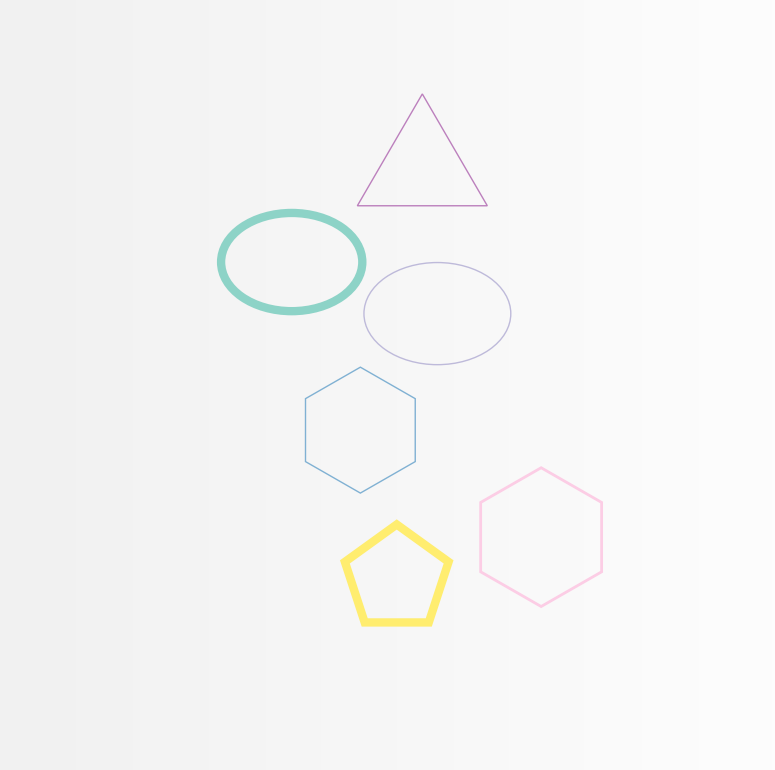[{"shape": "oval", "thickness": 3, "radius": 0.46, "center": [0.376, 0.66]}, {"shape": "oval", "thickness": 0.5, "radius": 0.47, "center": [0.564, 0.593]}, {"shape": "hexagon", "thickness": 0.5, "radius": 0.41, "center": [0.465, 0.441]}, {"shape": "hexagon", "thickness": 1, "radius": 0.45, "center": [0.698, 0.302]}, {"shape": "triangle", "thickness": 0.5, "radius": 0.48, "center": [0.545, 0.781]}, {"shape": "pentagon", "thickness": 3, "radius": 0.35, "center": [0.512, 0.249]}]